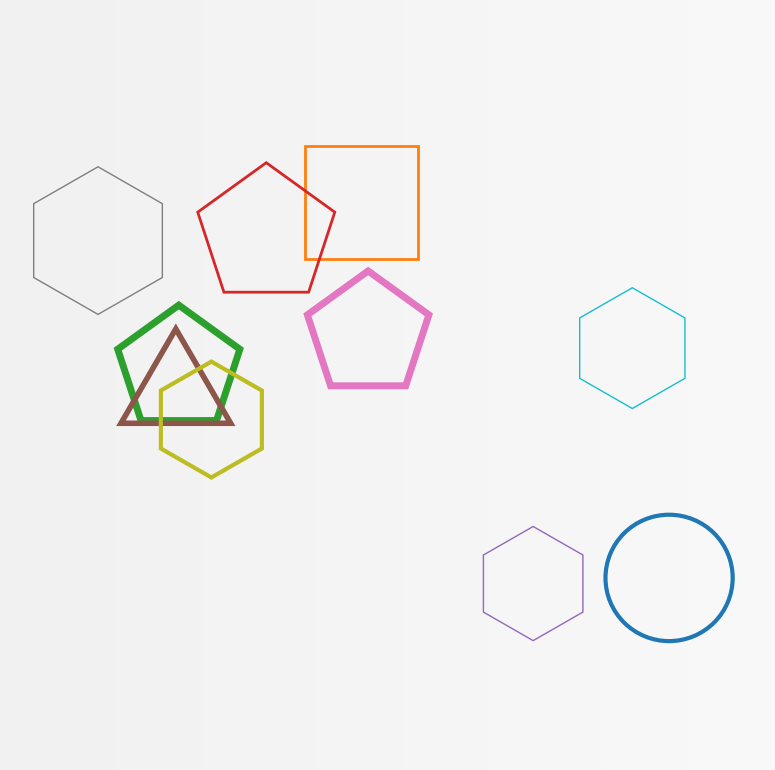[{"shape": "circle", "thickness": 1.5, "radius": 0.41, "center": [0.863, 0.249]}, {"shape": "square", "thickness": 1, "radius": 0.37, "center": [0.466, 0.737]}, {"shape": "pentagon", "thickness": 2.5, "radius": 0.41, "center": [0.231, 0.521]}, {"shape": "pentagon", "thickness": 1, "radius": 0.46, "center": [0.344, 0.696]}, {"shape": "hexagon", "thickness": 0.5, "radius": 0.37, "center": [0.688, 0.242]}, {"shape": "triangle", "thickness": 2, "radius": 0.41, "center": [0.227, 0.491]}, {"shape": "pentagon", "thickness": 2.5, "radius": 0.41, "center": [0.475, 0.566]}, {"shape": "hexagon", "thickness": 0.5, "radius": 0.48, "center": [0.126, 0.688]}, {"shape": "hexagon", "thickness": 1.5, "radius": 0.38, "center": [0.273, 0.455]}, {"shape": "hexagon", "thickness": 0.5, "radius": 0.39, "center": [0.816, 0.548]}]